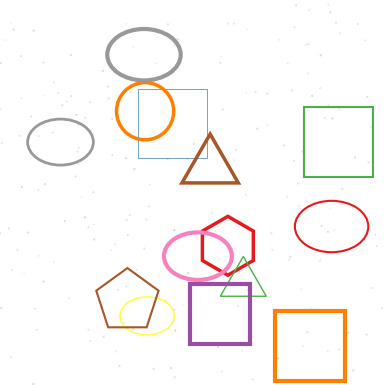[{"shape": "hexagon", "thickness": 2.5, "radius": 0.38, "center": [0.592, 0.362]}, {"shape": "oval", "thickness": 1.5, "radius": 0.48, "center": [0.861, 0.412]}, {"shape": "square", "thickness": 0.5, "radius": 0.45, "center": [0.448, 0.68]}, {"shape": "triangle", "thickness": 1, "radius": 0.34, "center": [0.632, 0.265]}, {"shape": "square", "thickness": 1.5, "radius": 0.45, "center": [0.879, 0.632]}, {"shape": "square", "thickness": 3, "radius": 0.39, "center": [0.57, 0.184]}, {"shape": "square", "thickness": 3, "radius": 0.45, "center": [0.805, 0.101]}, {"shape": "circle", "thickness": 2.5, "radius": 0.37, "center": [0.377, 0.711]}, {"shape": "oval", "thickness": 1, "radius": 0.35, "center": [0.382, 0.179]}, {"shape": "triangle", "thickness": 2.5, "radius": 0.42, "center": [0.546, 0.567]}, {"shape": "pentagon", "thickness": 1.5, "radius": 0.43, "center": [0.331, 0.219]}, {"shape": "oval", "thickness": 3, "radius": 0.44, "center": [0.514, 0.335]}, {"shape": "oval", "thickness": 3, "radius": 0.48, "center": [0.374, 0.858]}, {"shape": "oval", "thickness": 2, "radius": 0.43, "center": [0.157, 0.631]}]